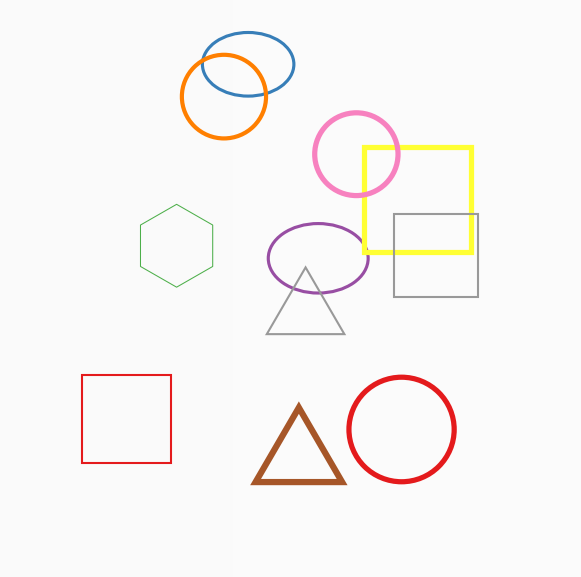[{"shape": "square", "thickness": 1, "radius": 0.38, "center": [0.218, 0.274]}, {"shape": "circle", "thickness": 2.5, "radius": 0.45, "center": [0.691, 0.255]}, {"shape": "oval", "thickness": 1.5, "radius": 0.39, "center": [0.427, 0.888]}, {"shape": "hexagon", "thickness": 0.5, "radius": 0.36, "center": [0.304, 0.574]}, {"shape": "oval", "thickness": 1.5, "radius": 0.43, "center": [0.547, 0.552]}, {"shape": "circle", "thickness": 2, "radius": 0.36, "center": [0.385, 0.832]}, {"shape": "square", "thickness": 2.5, "radius": 0.46, "center": [0.718, 0.654]}, {"shape": "triangle", "thickness": 3, "radius": 0.43, "center": [0.514, 0.207]}, {"shape": "circle", "thickness": 2.5, "radius": 0.36, "center": [0.613, 0.732]}, {"shape": "square", "thickness": 1, "radius": 0.36, "center": [0.75, 0.557]}, {"shape": "triangle", "thickness": 1, "radius": 0.39, "center": [0.526, 0.459]}]